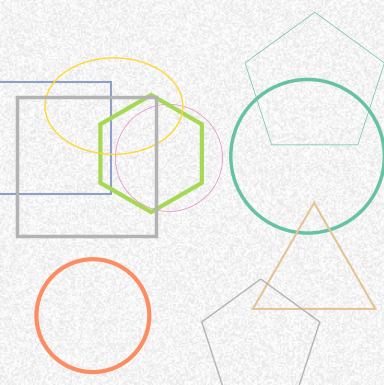[{"shape": "pentagon", "thickness": 0.5, "radius": 0.95, "center": [0.817, 0.778]}, {"shape": "circle", "thickness": 2.5, "radius": 1.0, "center": [0.799, 0.594]}, {"shape": "circle", "thickness": 3, "radius": 0.73, "center": [0.241, 0.18]}, {"shape": "square", "thickness": 1.5, "radius": 0.73, "center": [0.141, 0.642]}, {"shape": "circle", "thickness": 0.5, "radius": 0.7, "center": [0.439, 0.59]}, {"shape": "hexagon", "thickness": 3, "radius": 0.76, "center": [0.393, 0.601]}, {"shape": "oval", "thickness": 1, "radius": 0.89, "center": [0.296, 0.724]}, {"shape": "triangle", "thickness": 1.5, "radius": 0.92, "center": [0.816, 0.289]}, {"shape": "pentagon", "thickness": 1, "radius": 0.81, "center": [0.677, 0.114]}, {"shape": "square", "thickness": 2.5, "radius": 0.9, "center": [0.224, 0.568]}]